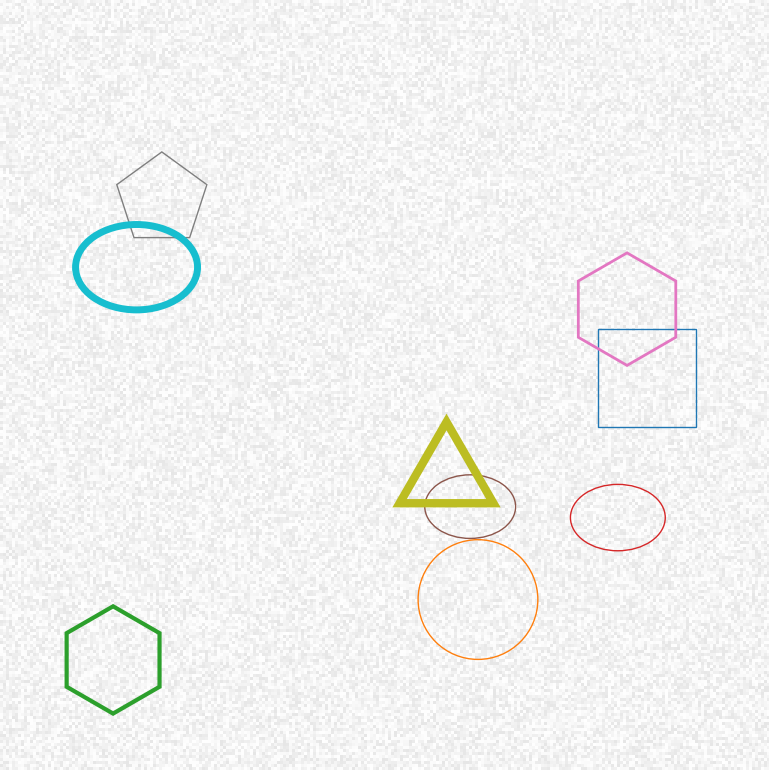[{"shape": "square", "thickness": 0.5, "radius": 0.32, "center": [0.84, 0.509]}, {"shape": "circle", "thickness": 0.5, "radius": 0.39, "center": [0.621, 0.221]}, {"shape": "hexagon", "thickness": 1.5, "radius": 0.35, "center": [0.147, 0.143]}, {"shape": "oval", "thickness": 0.5, "radius": 0.31, "center": [0.802, 0.328]}, {"shape": "oval", "thickness": 0.5, "radius": 0.29, "center": [0.611, 0.342]}, {"shape": "hexagon", "thickness": 1, "radius": 0.37, "center": [0.814, 0.599]}, {"shape": "pentagon", "thickness": 0.5, "radius": 0.31, "center": [0.21, 0.741]}, {"shape": "triangle", "thickness": 3, "radius": 0.35, "center": [0.58, 0.382]}, {"shape": "oval", "thickness": 2.5, "radius": 0.4, "center": [0.177, 0.653]}]